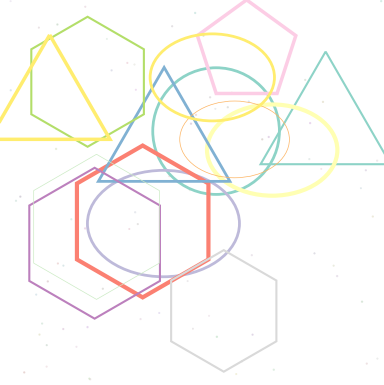[{"shape": "triangle", "thickness": 1.5, "radius": 0.98, "center": [0.846, 0.671]}, {"shape": "circle", "thickness": 2, "radius": 0.82, "center": [0.561, 0.66]}, {"shape": "oval", "thickness": 3, "radius": 0.85, "center": [0.707, 0.61]}, {"shape": "oval", "thickness": 2, "radius": 0.99, "center": [0.425, 0.419]}, {"shape": "hexagon", "thickness": 3, "radius": 0.99, "center": [0.371, 0.425]}, {"shape": "triangle", "thickness": 2, "radius": 0.99, "center": [0.426, 0.628]}, {"shape": "oval", "thickness": 0.5, "radius": 0.71, "center": [0.609, 0.638]}, {"shape": "hexagon", "thickness": 1.5, "radius": 0.84, "center": [0.228, 0.788]}, {"shape": "pentagon", "thickness": 2.5, "radius": 0.67, "center": [0.641, 0.866]}, {"shape": "hexagon", "thickness": 1.5, "radius": 0.79, "center": [0.581, 0.192]}, {"shape": "hexagon", "thickness": 1.5, "radius": 0.98, "center": [0.246, 0.368]}, {"shape": "hexagon", "thickness": 0.5, "radius": 0.94, "center": [0.251, 0.411]}, {"shape": "triangle", "thickness": 2.5, "radius": 0.9, "center": [0.129, 0.729]}, {"shape": "oval", "thickness": 2, "radius": 0.81, "center": [0.551, 0.799]}]